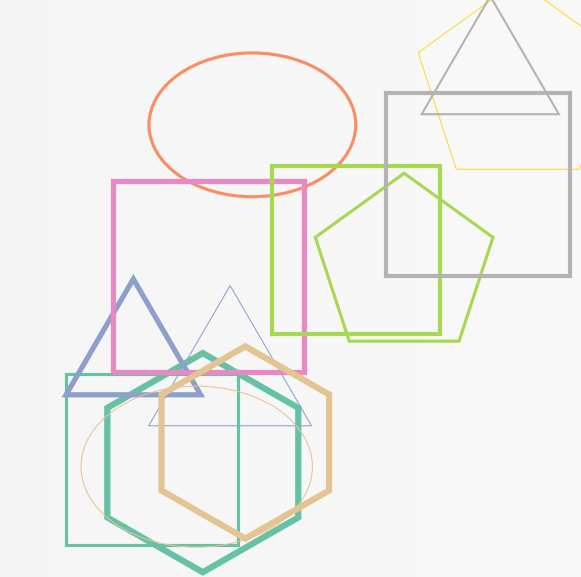[{"shape": "hexagon", "thickness": 3, "radius": 0.95, "center": [0.349, 0.198]}, {"shape": "square", "thickness": 1.5, "radius": 0.74, "center": [0.261, 0.203]}, {"shape": "oval", "thickness": 1.5, "radius": 0.89, "center": [0.434, 0.783]}, {"shape": "triangle", "thickness": 0.5, "radius": 0.81, "center": [0.396, 0.343]}, {"shape": "triangle", "thickness": 2.5, "radius": 0.67, "center": [0.229, 0.382]}, {"shape": "square", "thickness": 2.5, "radius": 0.83, "center": [0.359, 0.521]}, {"shape": "square", "thickness": 2, "radius": 0.73, "center": [0.612, 0.566]}, {"shape": "pentagon", "thickness": 1.5, "radius": 0.8, "center": [0.695, 0.538]}, {"shape": "pentagon", "thickness": 0.5, "radius": 0.9, "center": [0.891, 0.852]}, {"shape": "hexagon", "thickness": 3, "radius": 0.83, "center": [0.422, 0.233]}, {"shape": "oval", "thickness": 0.5, "radius": 1.0, "center": [0.338, 0.191]}, {"shape": "triangle", "thickness": 1, "radius": 0.68, "center": [0.843, 0.869]}, {"shape": "square", "thickness": 2, "radius": 0.79, "center": [0.823, 0.68]}]